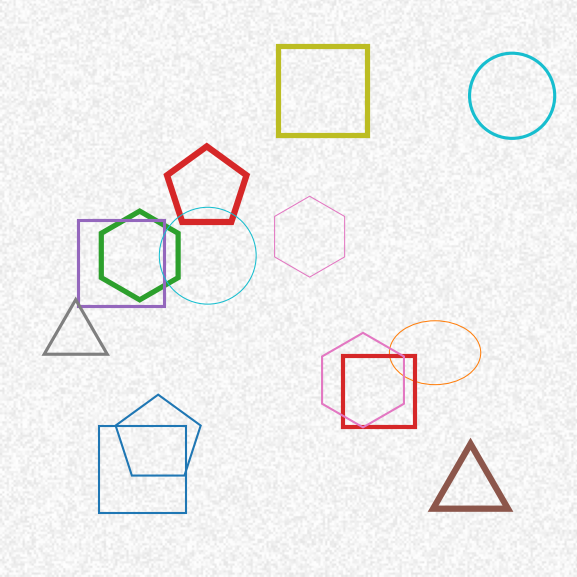[{"shape": "pentagon", "thickness": 1, "radius": 0.39, "center": [0.274, 0.238]}, {"shape": "square", "thickness": 1, "radius": 0.38, "center": [0.247, 0.186]}, {"shape": "oval", "thickness": 0.5, "radius": 0.4, "center": [0.753, 0.388]}, {"shape": "hexagon", "thickness": 2.5, "radius": 0.38, "center": [0.242, 0.557]}, {"shape": "pentagon", "thickness": 3, "radius": 0.36, "center": [0.358, 0.673]}, {"shape": "square", "thickness": 2, "radius": 0.31, "center": [0.656, 0.321]}, {"shape": "square", "thickness": 1.5, "radius": 0.37, "center": [0.21, 0.543]}, {"shape": "triangle", "thickness": 3, "radius": 0.37, "center": [0.815, 0.156]}, {"shape": "hexagon", "thickness": 0.5, "radius": 0.35, "center": [0.536, 0.589]}, {"shape": "hexagon", "thickness": 1, "radius": 0.41, "center": [0.629, 0.341]}, {"shape": "triangle", "thickness": 1.5, "radius": 0.32, "center": [0.131, 0.417]}, {"shape": "square", "thickness": 2.5, "radius": 0.39, "center": [0.559, 0.843]}, {"shape": "circle", "thickness": 0.5, "radius": 0.42, "center": [0.36, 0.556]}, {"shape": "circle", "thickness": 1.5, "radius": 0.37, "center": [0.887, 0.833]}]